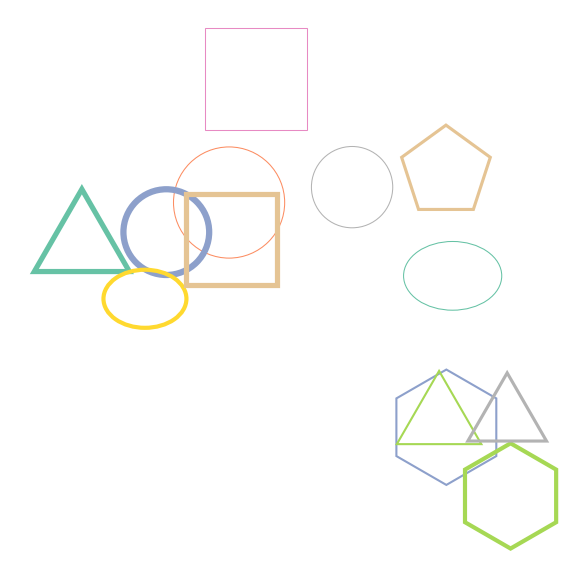[{"shape": "triangle", "thickness": 2.5, "radius": 0.48, "center": [0.142, 0.576]}, {"shape": "oval", "thickness": 0.5, "radius": 0.43, "center": [0.784, 0.521]}, {"shape": "circle", "thickness": 0.5, "radius": 0.48, "center": [0.397, 0.648]}, {"shape": "circle", "thickness": 3, "radius": 0.37, "center": [0.288, 0.597]}, {"shape": "hexagon", "thickness": 1, "radius": 0.5, "center": [0.773, 0.259]}, {"shape": "square", "thickness": 0.5, "radius": 0.44, "center": [0.443, 0.862]}, {"shape": "triangle", "thickness": 1, "radius": 0.42, "center": [0.76, 0.272]}, {"shape": "hexagon", "thickness": 2, "radius": 0.46, "center": [0.884, 0.14]}, {"shape": "oval", "thickness": 2, "radius": 0.36, "center": [0.251, 0.482]}, {"shape": "square", "thickness": 2.5, "radius": 0.39, "center": [0.4, 0.584]}, {"shape": "pentagon", "thickness": 1.5, "radius": 0.4, "center": [0.772, 0.702]}, {"shape": "triangle", "thickness": 1.5, "radius": 0.39, "center": [0.878, 0.275]}, {"shape": "circle", "thickness": 0.5, "radius": 0.35, "center": [0.61, 0.675]}]